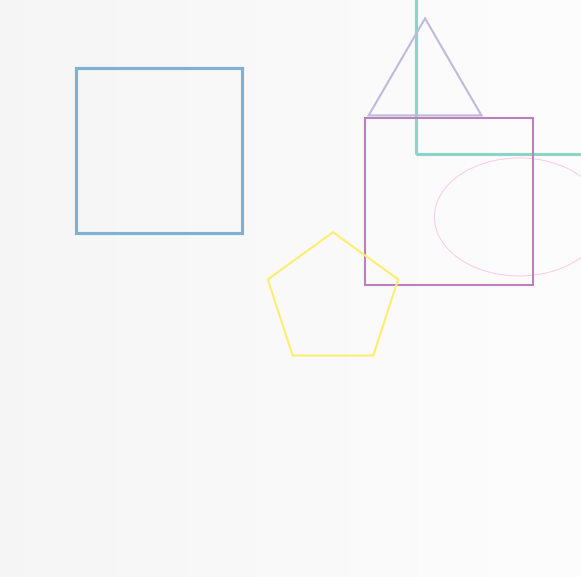[{"shape": "square", "thickness": 1.5, "radius": 0.72, "center": [0.861, 0.877]}, {"shape": "triangle", "thickness": 1, "radius": 0.56, "center": [0.731, 0.855]}, {"shape": "square", "thickness": 1.5, "radius": 0.71, "center": [0.273, 0.738]}, {"shape": "oval", "thickness": 0.5, "radius": 0.73, "center": [0.893, 0.623]}, {"shape": "square", "thickness": 1, "radius": 0.72, "center": [0.773, 0.65]}, {"shape": "pentagon", "thickness": 1, "radius": 0.59, "center": [0.573, 0.479]}]